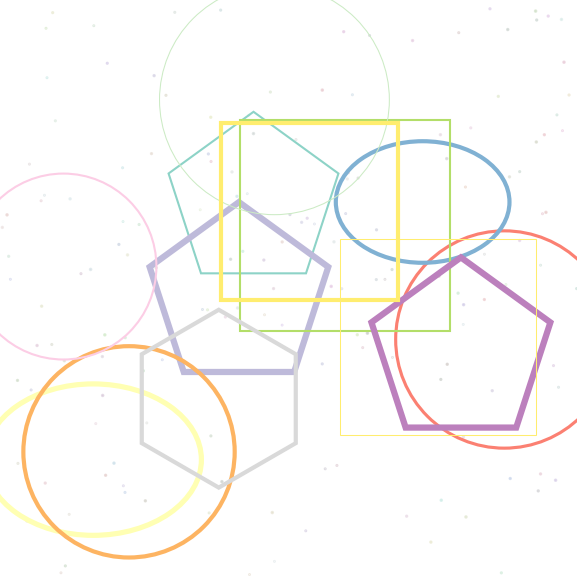[{"shape": "pentagon", "thickness": 1, "radius": 0.77, "center": [0.439, 0.651]}, {"shape": "oval", "thickness": 2.5, "radius": 0.94, "center": [0.161, 0.203]}, {"shape": "pentagon", "thickness": 3, "radius": 0.81, "center": [0.414, 0.487]}, {"shape": "circle", "thickness": 1.5, "radius": 0.94, "center": [0.873, 0.411]}, {"shape": "oval", "thickness": 2, "radius": 0.75, "center": [0.732, 0.649]}, {"shape": "circle", "thickness": 2, "radius": 0.91, "center": [0.223, 0.217]}, {"shape": "square", "thickness": 1, "radius": 0.91, "center": [0.598, 0.609]}, {"shape": "circle", "thickness": 1, "radius": 0.8, "center": [0.11, 0.538]}, {"shape": "hexagon", "thickness": 2, "radius": 0.77, "center": [0.379, 0.309]}, {"shape": "pentagon", "thickness": 3, "radius": 0.81, "center": [0.798, 0.391]}, {"shape": "circle", "thickness": 0.5, "radius": 0.99, "center": [0.475, 0.826]}, {"shape": "square", "thickness": 0.5, "radius": 0.85, "center": [0.759, 0.415]}, {"shape": "square", "thickness": 2, "radius": 0.77, "center": [0.536, 0.633]}]